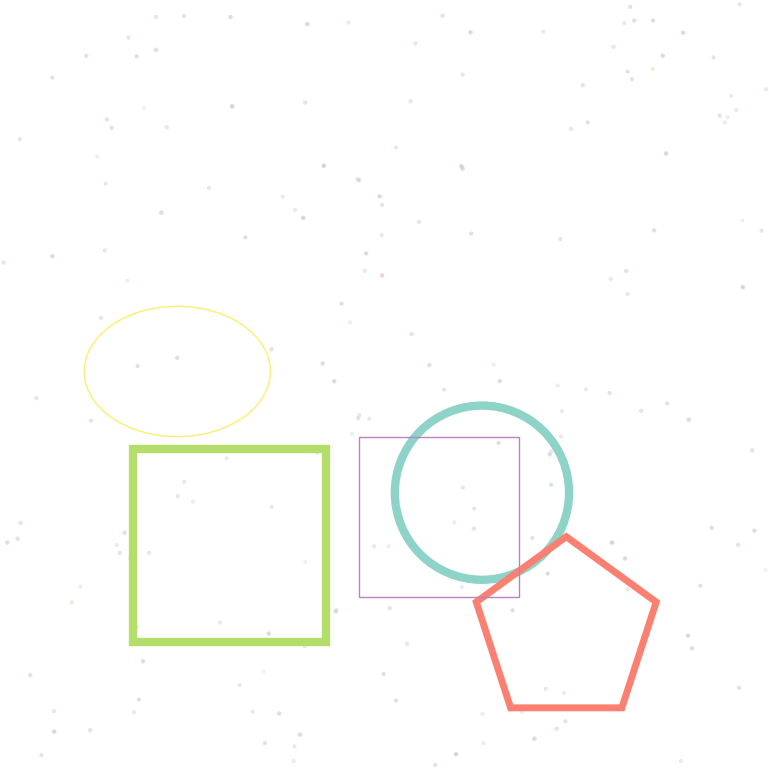[{"shape": "circle", "thickness": 3, "radius": 0.57, "center": [0.626, 0.36]}, {"shape": "pentagon", "thickness": 2.5, "radius": 0.61, "center": [0.735, 0.18]}, {"shape": "square", "thickness": 3, "radius": 0.63, "center": [0.298, 0.292]}, {"shape": "square", "thickness": 0.5, "radius": 0.52, "center": [0.57, 0.328]}, {"shape": "oval", "thickness": 0.5, "radius": 0.6, "center": [0.23, 0.518]}]